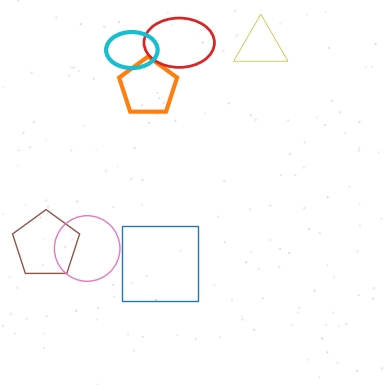[{"shape": "square", "thickness": 1, "radius": 0.49, "center": [0.416, 0.315]}, {"shape": "pentagon", "thickness": 3, "radius": 0.4, "center": [0.385, 0.774]}, {"shape": "oval", "thickness": 2, "radius": 0.46, "center": [0.465, 0.889]}, {"shape": "pentagon", "thickness": 1, "radius": 0.46, "center": [0.12, 0.364]}, {"shape": "circle", "thickness": 1, "radius": 0.43, "center": [0.226, 0.355]}, {"shape": "triangle", "thickness": 0.5, "radius": 0.41, "center": [0.677, 0.882]}, {"shape": "oval", "thickness": 3, "radius": 0.33, "center": [0.343, 0.87]}]